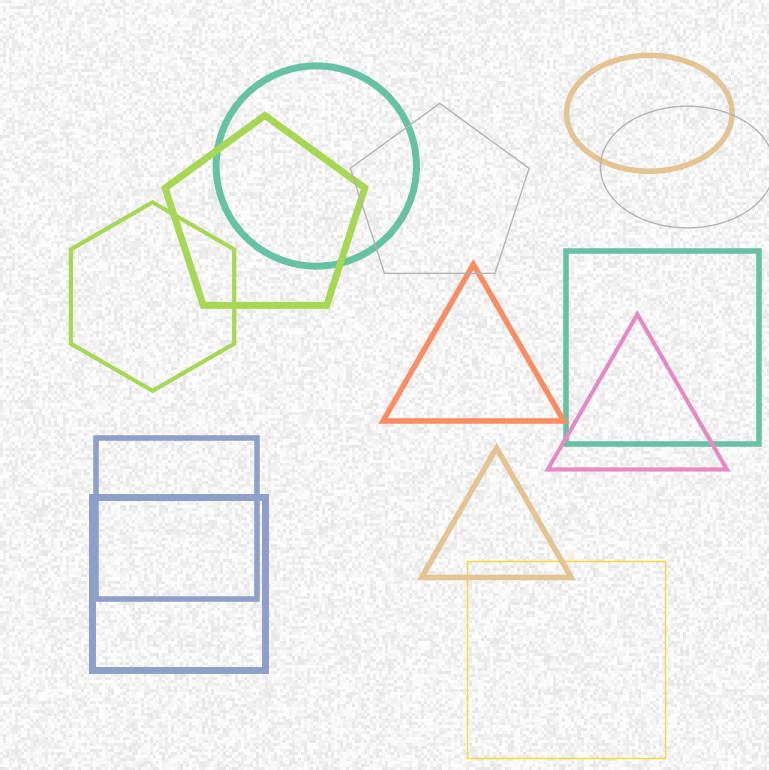[{"shape": "circle", "thickness": 2.5, "radius": 0.65, "center": [0.411, 0.784]}, {"shape": "square", "thickness": 2, "radius": 0.63, "center": [0.86, 0.548]}, {"shape": "triangle", "thickness": 2, "radius": 0.68, "center": [0.615, 0.521]}, {"shape": "square", "thickness": 2.5, "radius": 0.56, "center": [0.231, 0.243]}, {"shape": "square", "thickness": 2, "radius": 0.52, "center": [0.229, 0.327]}, {"shape": "triangle", "thickness": 1.5, "radius": 0.67, "center": [0.828, 0.457]}, {"shape": "hexagon", "thickness": 1.5, "radius": 0.61, "center": [0.198, 0.615]}, {"shape": "pentagon", "thickness": 2.5, "radius": 0.68, "center": [0.344, 0.714]}, {"shape": "square", "thickness": 0.5, "radius": 0.64, "center": [0.735, 0.143]}, {"shape": "triangle", "thickness": 2, "radius": 0.56, "center": [0.645, 0.306]}, {"shape": "oval", "thickness": 2, "radius": 0.54, "center": [0.843, 0.853]}, {"shape": "oval", "thickness": 0.5, "radius": 0.56, "center": [0.893, 0.783]}, {"shape": "pentagon", "thickness": 0.5, "radius": 0.61, "center": [0.571, 0.744]}]